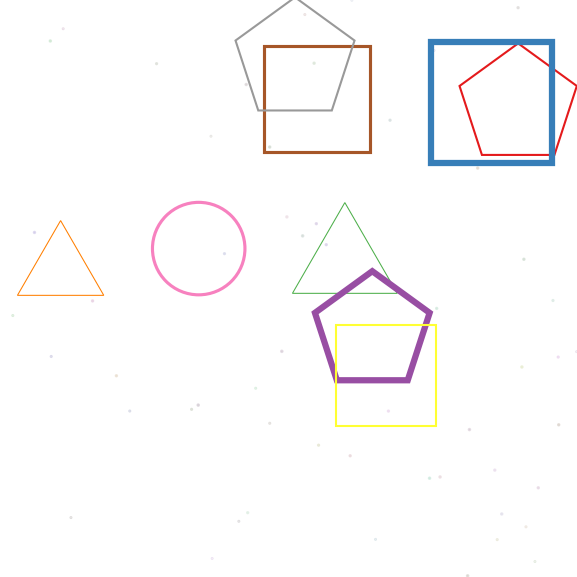[{"shape": "pentagon", "thickness": 1, "radius": 0.53, "center": [0.897, 0.817]}, {"shape": "square", "thickness": 3, "radius": 0.52, "center": [0.852, 0.822]}, {"shape": "triangle", "thickness": 0.5, "radius": 0.52, "center": [0.597, 0.544]}, {"shape": "pentagon", "thickness": 3, "radius": 0.52, "center": [0.645, 0.425]}, {"shape": "triangle", "thickness": 0.5, "radius": 0.43, "center": [0.105, 0.531]}, {"shape": "square", "thickness": 1, "radius": 0.44, "center": [0.668, 0.349]}, {"shape": "square", "thickness": 1.5, "radius": 0.46, "center": [0.549, 0.828]}, {"shape": "circle", "thickness": 1.5, "radius": 0.4, "center": [0.344, 0.569]}, {"shape": "pentagon", "thickness": 1, "radius": 0.54, "center": [0.511, 0.895]}]